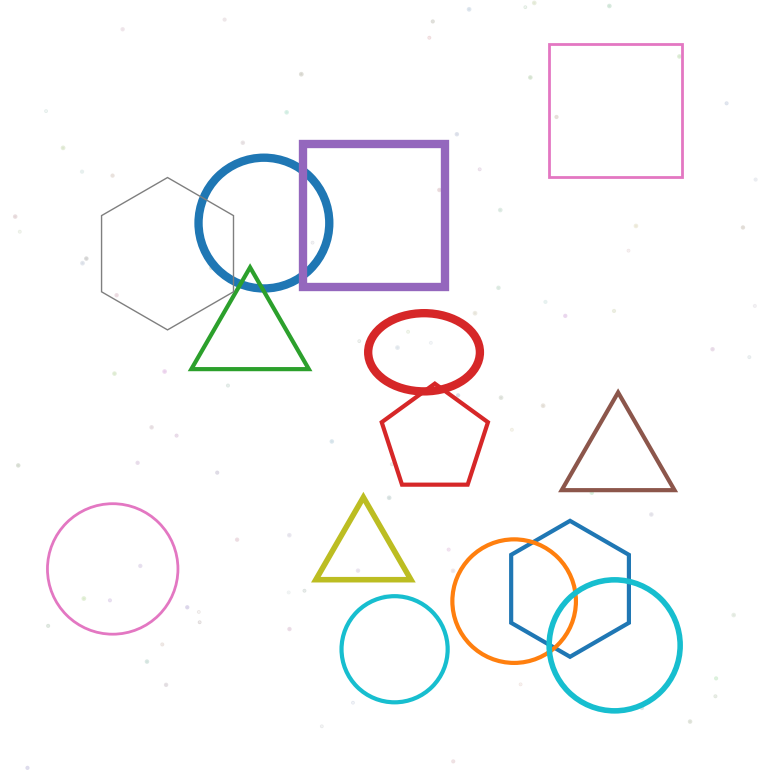[{"shape": "hexagon", "thickness": 1.5, "radius": 0.44, "center": [0.74, 0.235]}, {"shape": "circle", "thickness": 3, "radius": 0.42, "center": [0.343, 0.71]}, {"shape": "circle", "thickness": 1.5, "radius": 0.4, "center": [0.668, 0.219]}, {"shape": "triangle", "thickness": 1.5, "radius": 0.44, "center": [0.325, 0.565]}, {"shape": "pentagon", "thickness": 1.5, "radius": 0.36, "center": [0.565, 0.429]}, {"shape": "oval", "thickness": 3, "radius": 0.36, "center": [0.551, 0.542]}, {"shape": "square", "thickness": 3, "radius": 0.46, "center": [0.486, 0.72]}, {"shape": "triangle", "thickness": 1.5, "radius": 0.42, "center": [0.803, 0.406]}, {"shape": "square", "thickness": 1, "radius": 0.43, "center": [0.799, 0.856]}, {"shape": "circle", "thickness": 1, "radius": 0.42, "center": [0.146, 0.261]}, {"shape": "hexagon", "thickness": 0.5, "radius": 0.49, "center": [0.218, 0.671]}, {"shape": "triangle", "thickness": 2, "radius": 0.36, "center": [0.472, 0.283]}, {"shape": "circle", "thickness": 2, "radius": 0.43, "center": [0.798, 0.162]}, {"shape": "circle", "thickness": 1.5, "radius": 0.34, "center": [0.512, 0.157]}]